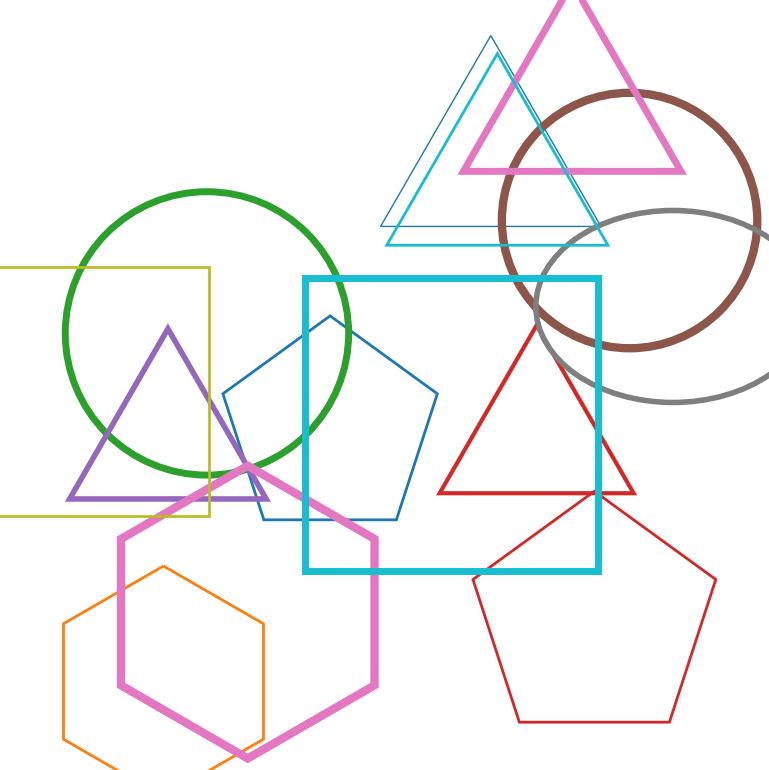[{"shape": "pentagon", "thickness": 1, "radius": 0.73, "center": [0.429, 0.443]}, {"shape": "triangle", "thickness": 0.5, "radius": 0.83, "center": [0.637, 0.789]}, {"shape": "hexagon", "thickness": 1, "radius": 0.75, "center": [0.212, 0.115]}, {"shape": "circle", "thickness": 2.5, "radius": 0.92, "center": [0.269, 0.567]}, {"shape": "pentagon", "thickness": 1, "radius": 0.83, "center": [0.772, 0.196]}, {"shape": "triangle", "thickness": 1.5, "radius": 0.73, "center": [0.697, 0.432]}, {"shape": "triangle", "thickness": 2, "radius": 0.74, "center": [0.218, 0.426]}, {"shape": "circle", "thickness": 3, "radius": 0.83, "center": [0.818, 0.714]}, {"shape": "triangle", "thickness": 2.5, "radius": 0.82, "center": [0.743, 0.859]}, {"shape": "hexagon", "thickness": 3, "radius": 0.95, "center": [0.322, 0.205]}, {"shape": "oval", "thickness": 2, "radius": 0.89, "center": [0.874, 0.602]}, {"shape": "square", "thickness": 1, "radius": 0.81, "center": [0.11, 0.491]}, {"shape": "square", "thickness": 2.5, "radius": 0.95, "center": [0.587, 0.449]}, {"shape": "triangle", "thickness": 1, "radius": 0.83, "center": [0.646, 0.764]}]